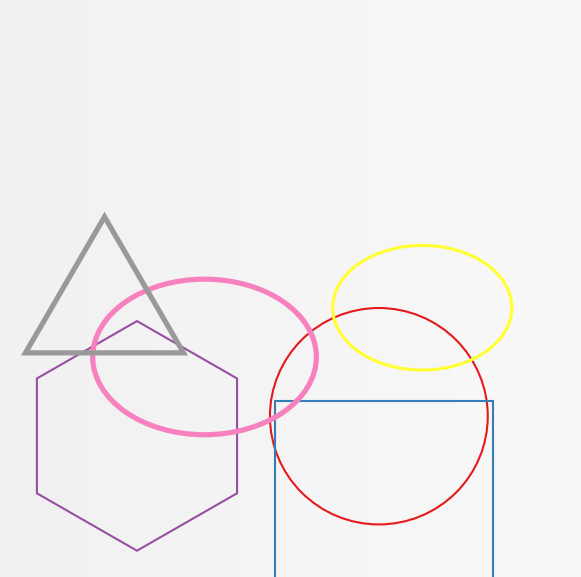[{"shape": "circle", "thickness": 1, "radius": 0.94, "center": [0.652, 0.278]}, {"shape": "square", "thickness": 1, "radius": 0.94, "center": [0.661, 0.118]}, {"shape": "hexagon", "thickness": 1, "radius": 0.99, "center": [0.236, 0.244]}, {"shape": "oval", "thickness": 1.5, "radius": 0.77, "center": [0.727, 0.466]}, {"shape": "oval", "thickness": 2.5, "radius": 0.96, "center": [0.352, 0.381]}, {"shape": "triangle", "thickness": 2.5, "radius": 0.79, "center": [0.18, 0.467]}]